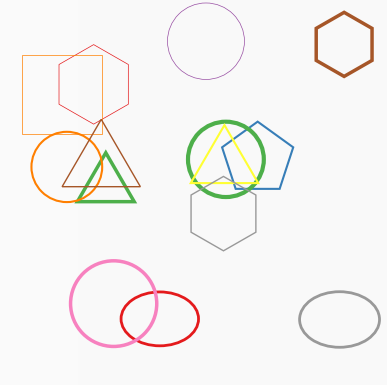[{"shape": "oval", "thickness": 2, "radius": 0.5, "center": [0.412, 0.172]}, {"shape": "hexagon", "thickness": 0.5, "radius": 0.52, "center": [0.242, 0.781]}, {"shape": "pentagon", "thickness": 1.5, "radius": 0.48, "center": [0.665, 0.588]}, {"shape": "triangle", "thickness": 2.5, "radius": 0.42, "center": [0.273, 0.519]}, {"shape": "circle", "thickness": 3, "radius": 0.49, "center": [0.583, 0.586]}, {"shape": "circle", "thickness": 0.5, "radius": 0.5, "center": [0.532, 0.893]}, {"shape": "circle", "thickness": 1.5, "radius": 0.46, "center": [0.172, 0.566]}, {"shape": "square", "thickness": 0.5, "radius": 0.52, "center": [0.16, 0.754]}, {"shape": "triangle", "thickness": 1.5, "radius": 0.5, "center": [0.579, 0.575]}, {"shape": "hexagon", "thickness": 2.5, "radius": 0.42, "center": [0.888, 0.885]}, {"shape": "triangle", "thickness": 1, "radius": 0.58, "center": [0.261, 0.573]}, {"shape": "circle", "thickness": 2.5, "radius": 0.56, "center": [0.293, 0.211]}, {"shape": "oval", "thickness": 2, "radius": 0.52, "center": [0.876, 0.17]}, {"shape": "hexagon", "thickness": 1, "radius": 0.48, "center": [0.577, 0.445]}]